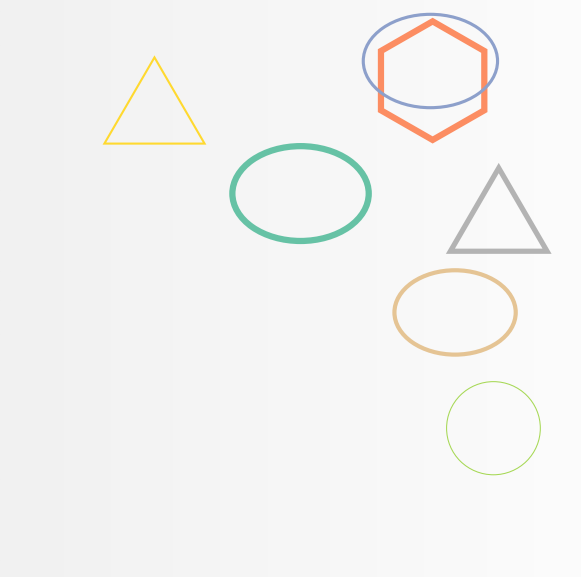[{"shape": "oval", "thickness": 3, "radius": 0.59, "center": [0.517, 0.664]}, {"shape": "hexagon", "thickness": 3, "radius": 0.51, "center": [0.744, 0.859]}, {"shape": "oval", "thickness": 1.5, "radius": 0.58, "center": [0.74, 0.893]}, {"shape": "circle", "thickness": 0.5, "radius": 0.4, "center": [0.849, 0.258]}, {"shape": "triangle", "thickness": 1, "radius": 0.5, "center": [0.266, 0.8]}, {"shape": "oval", "thickness": 2, "radius": 0.52, "center": [0.783, 0.458]}, {"shape": "triangle", "thickness": 2.5, "radius": 0.48, "center": [0.858, 0.612]}]